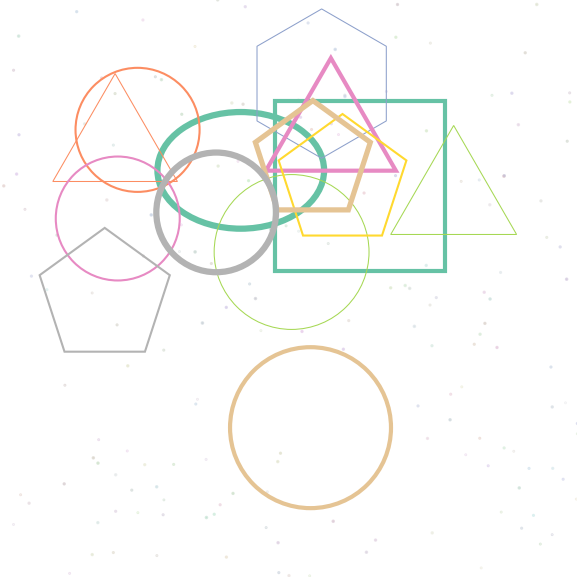[{"shape": "square", "thickness": 2, "radius": 0.74, "center": [0.623, 0.677]}, {"shape": "oval", "thickness": 3, "radius": 0.72, "center": [0.417, 0.704]}, {"shape": "triangle", "thickness": 0.5, "radius": 0.62, "center": [0.199, 0.747]}, {"shape": "circle", "thickness": 1, "radius": 0.54, "center": [0.238, 0.774]}, {"shape": "hexagon", "thickness": 0.5, "radius": 0.65, "center": [0.557, 0.854]}, {"shape": "triangle", "thickness": 2, "radius": 0.65, "center": [0.573, 0.769]}, {"shape": "circle", "thickness": 1, "radius": 0.54, "center": [0.204, 0.621]}, {"shape": "circle", "thickness": 0.5, "radius": 0.67, "center": [0.505, 0.563]}, {"shape": "triangle", "thickness": 0.5, "radius": 0.63, "center": [0.786, 0.656]}, {"shape": "pentagon", "thickness": 1, "radius": 0.58, "center": [0.593, 0.685]}, {"shape": "pentagon", "thickness": 2.5, "radius": 0.52, "center": [0.542, 0.72]}, {"shape": "circle", "thickness": 2, "radius": 0.7, "center": [0.538, 0.259]}, {"shape": "circle", "thickness": 3, "radius": 0.52, "center": [0.374, 0.631]}, {"shape": "pentagon", "thickness": 1, "radius": 0.59, "center": [0.181, 0.486]}]